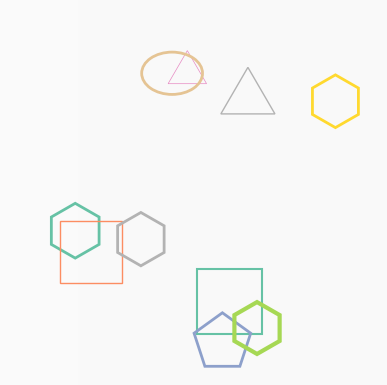[{"shape": "hexagon", "thickness": 2, "radius": 0.36, "center": [0.194, 0.401]}, {"shape": "square", "thickness": 1.5, "radius": 0.42, "center": [0.592, 0.217]}, {"shape": "square", "thickness": 1, "radius": 0.4, "center": [0.235, 0.345]}, {"shape": "pentagon", "thickness": 2, "radius": 0.38, "center": [0.574, 0.111]}, {"shape": "triangle", "thickness": 0.5, "radius": 0.29, "center": [0.483, 0.811]}, {"shape": "hexagon", "thickness": 3, "radius": 0.34, "center": [0.663, 0.148]}, {"shape": "hexagon", "thickness": 2, "radius": 0.34, "center": [0.866, 0.737]}, {"shape": "oval", "thickness": 2, "radius": 0.39, "center": [0.444, 0.81]}, {"shape": "triangle", "thickness": 1, "radius": 0.4, "center": [0.64, 0.744]}, {"shape": "hexagon", "thickness": 2, "radius": 0.35, "center": [0.364, 0.379]}]